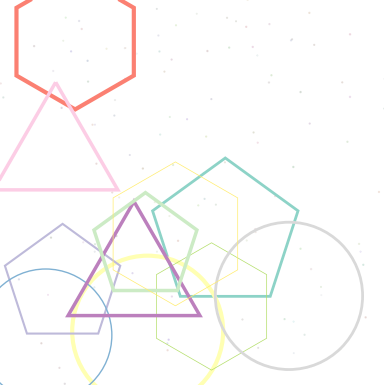[{"shape": "pentagon", "thickness": 2, "radius": 0.99, "center": [0.585, 0.391]}, {"shape": "circle", "thickness": 3, "radius": 0.98, "center": [0.384, 0.14]}, {"shape": "pentagon", "thickness": 1.5, "radius": 0.79, "center": [0.163, 0.261]}, {"shape": "hexagon", "thickness": 3, "radius": 0.88, "center": [0.195, 0.892]}, {"shape": "circle", "thickness": 1, "radius": 0.86, "center": [0.119, 0.129]}, {"shape": "hexagon", "thickness": 0.5, "radius": 0.83, "center": [0.549, 0.204]}, {"shape": "triangle", "thickness": 2.5, "radius": 0.93, "center": [0.145, 0.6]}, {"shape": "circle", "thickness": 2, "radius": 0.96, "center": [0.751, 0.231]}, {"shape": "triangle", "thickness": 2.5, "radius": 0.99, "center": [0.348, 0.279]}, {"shape": "pentagon", "thickness": 2.5, "radius": 0.7, "center": [0.378, 0.359]}, {"shape": "hexagon", "thickness": 0.5, "radius": 0.93, "center": [0.456, 0.393]}]